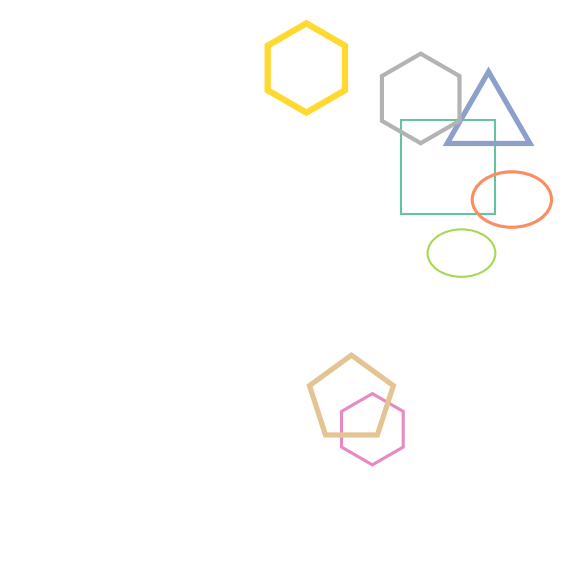[{"shape": "square", "thickness": 1, "radius": 0.41, "center": [0.776, 0.71]}, {"shape": "oval", "thickness": 1.5, "radius": 0.34, "center": [0.886, 0.654]}, {"shape": "triangle", "thickness": 2.5, "radius": 0.41, "center": [0.846, 0.792]}, {"shape": "hexagon", "thickness": 1.5, "radius": 0.31, "center": [0.645, 0.256]}, {"shape": "oval", "thickness": 1, "radius": 0.29, "center": [0.799, 0.561]}, {"shape": "hexagon", "thickness": 3, "radius": 0.39, "center": [0.53, 0.881]}, {"shape": "pentagon", "thickness": 2.5, "radius": 0.38, "center": [0.609, 0.308]}, {"shape": "hexagon", "thickness": 2, "radius": 0.39, "center": [0.728, 0.829]}]